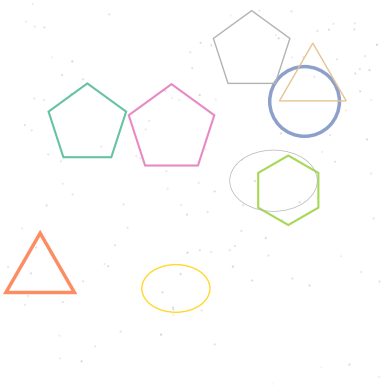[{"shape": "pentagon", "thickness": 1.5, "radius": 0.53, "center": [0.227, 0.677]}, {"shape": "triangle", "thickness": 2.5, "radius": 0.51, "center": [0.104, 0.292]}, {"shape": "circle", "thickness": 2.5, "radius": 0.45, "center": [0.791, 0.737]}, {"shape": "pentagon", "thickness": 1.5, "radius": 0.58, "center": [0.446, 0.665]}, {"shape": "hexagon", "thickness": 1.5, "radius": 0.45, "center": [0.749, 0.506]}, {"shape": "oval", "thickness": 1, "radius": 0.44, "center": [0.457, 0.251]}, {"shape": "triangle", "thickness": 1, "radius": 0.5, "center": [0.813, 0.788]}, {"shape": "oval", "thickness": 0.5, "radius": 0.57, "center": [0.71, 0.531]}, {"shape": "pentagon", "thickness": 1, "radius": 0.52, "center": [0.654, 0.868]}]